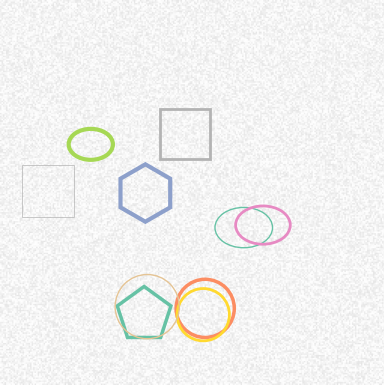[{"shape": "pentagon", "thickness": 2.5, "radius": 0.37, "center": [0.374, 0.183]}, {"shape": "oval", "thickness": 1, "radius": 0.37, "center": [0.633, 0.409]}, {"shape": "circle", "thickness": 2.5, "radius": 0.38, "center": [0.533, 0.199]}, {"shape": "hexagon", "thickness": 3, "radius": 0.37, "center": [0.378, 0.499]}, {"shape": "oval", "thickness": 2, "radius": 0.35, "center": [0.683, 0.415]}, {"shape": "oval", "thickness": 3, "radius": 0.29, "center": [0.236, 0.625]}, {"shape": "circle", "thickness": 2, "radius": 0.34, "center": [0.528, 0.183]}, {"shape": "circle", "thickness": 1, "radius": 0.42, "center": [0.382, 0.204]}, {"shape": "square", "thickness": 0.5, "radius": 0.34, "center": [0.124, 0.504]}, {"shape": "square", "thickness": 2, "radius": 0.33, "center": [0.481, 0.653]}]